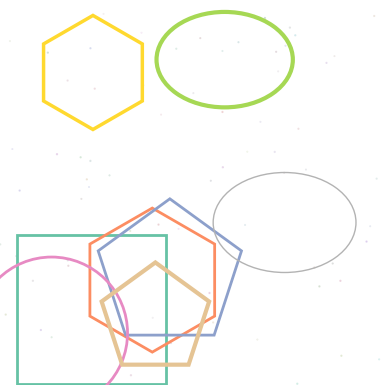[{"shape": "square", "thickness": 2, "radius": 0.97, "center": [0.237, 0.195]}, {"shape": "hexagon", "thickness": 2, "radius": 0.94, "center": [0.396, 0.272]}, {"shape": "pentagon", "thickness": 2, "radius": 0.98, "center": [0.441, 0.288]}, {"shape": "circle", "thickness": 2, "radius": 0.99, "center": [0.134, 0.135]}, {"shape": "oval", "thickness": 3, "radius": 0.89, "center": [0.584, 0.845]}, {"shape": "hexagon", "thickness": 2.5, "radius": 0.74, "center": [0.241, 0.812]}, {"shape": "pentagon", "thickness": 3, "radius": 0.73, "center": [0.404, 0.172]}, {"shape": "oval", "thickness": 1, "radius": 0.93, "center": [0.739, 0.422]}]